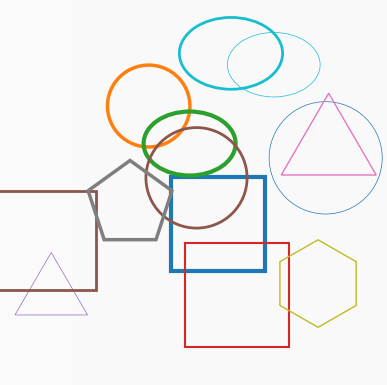[{"shape": "square", "thickness": 3, "radius": 0.61, "center": [0.562, 0.417]}, {"shape": "circle", "thickness": 0.5, "radius": 0.73, "center": [0.84, 0.59]}, {"shape": "circle", "thickness": 2.5, "radius": 0.53, "center": [0.384, 0.725]}, {"shape": "oval", "thickness": 3, "radius": 0.59, "center": [0.489, 0.627]}, {"shape": "square", "thickness": 1.5, "radius": 0.67, "center": [0.611, 0.235]}, {"shape": "triangle", "thickness": 0.5, "radius": 0.54, "center": [0.132, 0.236]}, {"shape": "square", "thickness": 2, "radius": 0.64, "center": [0.118, 0.375]}, {"shape": "circle", "thickness": 2, "radius": 0.65, "center": [0.507, 0.538]}, {"shape": "triangle", "thickness": 1, "radius": 0.71, "center": [0.848, 0.616]}, {"shape": "pentagon", "thickness": 2.5, "radius": 0.57, "center": [0.336, 0.469]}, {"shape": "hexagon", "thickness": 1, "radius": 0.57, "center": [0.821, 0.263]}, {"shape": "oval", "thickness": 2, "radius": 0.67, "center": [0.596, 0.861]}, {"shape": "oval", "thickness": 0.5, "radius": 0.6, "center": [0.707, 0.832]}]